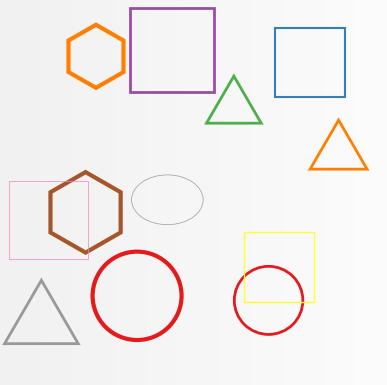[{"shape": "circle", "thickness": 2, "radius": 0.44, "center": [0.693, 0.22]}, {"shape": "circle", "thickness": 3, "radius": 0.57, "center": [0.354, 0.232]}, {"shape": "square", "thickness": 1.5, "radius": 0.45, "center": [0.8, 0.839]}, {"shape": "triangle", "thickness": 2, "radius": 0.41, "center": [0.604, 0.721]}, {"shape": "square", "thickness": 2, "radius": 0.54, "center": [0.444, 0.871]}, {"shape": "triangle", "thickness": 2, "radius": 0.42, "center": [0.874, 0.603]}, {"shape": "hexagon", "thickness": 3, "radius": 0.41, "center": [0.248, 0.854]}, {"shape": "square", "thickness": 1, "radius": 0.46, "center": [0.72, 0.307]}, {"shape": "hexagon", "thickness": 3, "radius": 0.52, "center": [0.221, 0.448]}, {"shape": "square", "thickness": 0.5, "radius": 0.51, "center": [0.125, 0.429]}, {"shape": "oval", "thickness": 0.5, "radius": 0.46, "center": [0.432, 0.481]}, {"shape": "triangle", "thickness": 2, "radius": 0.55, "center": [0.107, 0.162]}]